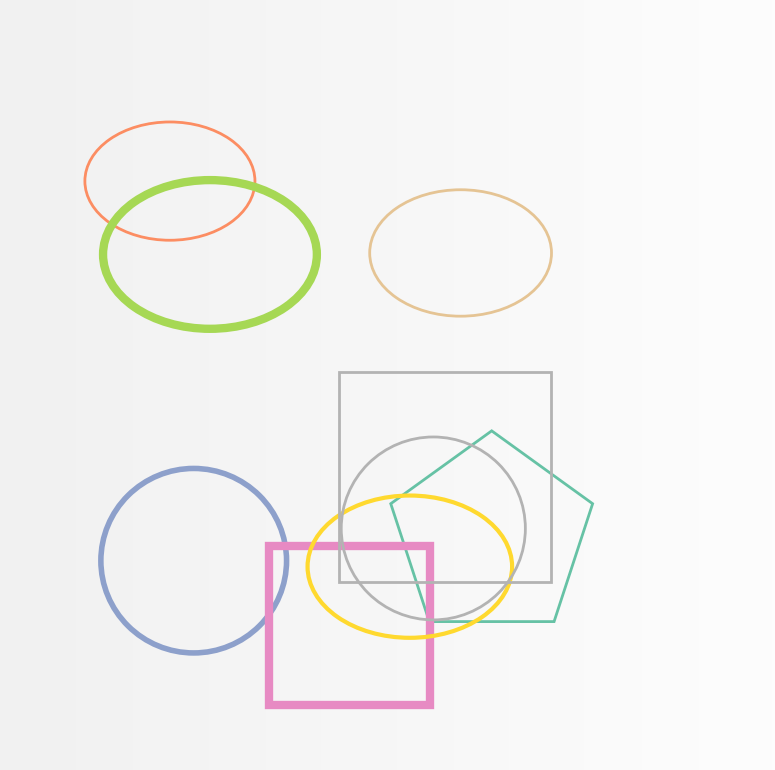[{"shape": "pentagon", "thickness": 1, "radius": 0.68, "center": [0.634, 0.304]}, {"shape": "oval", "thickness": 1, "radius": 0.55, "center": [0.219, 0.765]}, {"shape": "circle", "thickness": 2, "radius": 0.6, "center": [0.25, 0.272]}, {"shape": "square", "thickness": 3, "radius": 0.52, "center": [0.451, 0.188]}, {"shape": "oval", "thickness": 3, "radius": 0.69, "center": [0.271, 0.67]}, {"shape": "oval", "thickness": 1.5, "radius": 0.66, "center": [0.529, 0.264]}, {"shape": "oval", "thickness": 1, "radius": 0.59, "center": [0.594, 0.671]}, {"shape": "square", "thickness": 1, "radius": 0.68, "center": [0.574, 0.38]}, {"shape": "circle", "thickness": 1, "radius": 0.59, "center": [0.559, 0.314]}]